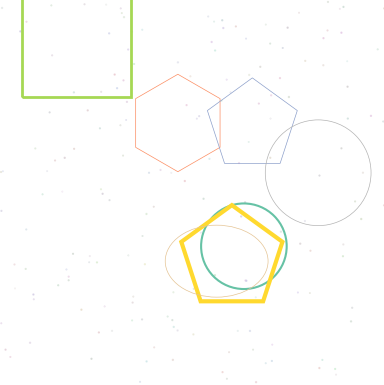[{"shape": "circle", "thickness": 1.5, "radius": 0.56, "center": [0.633, 0.36]}, {"shape": "hexagon", "thickness": 0.5, "radius": 0.63, "center": [0.462, 0.681]}, {"shape": "pentagon", "thickness": 0.5, "radius": 0.61, "center": [0.655, 0.675]}, {"shape": "square", "thickness": 2, "radius": 0.71, "center": [0.198, 0.89]}, {"shape": "pentagon", "thickness": 3, "radius": 0.69, "center": [0.602, 0.329]}, {"shape": "oval", "thickness": 0.5, "radius": 0.67, "center": [0.563, 0.322]}, {"shape": "circle", "thickness": 0.5, "radius": 0.69, "center": [0.826, 0.551]}]